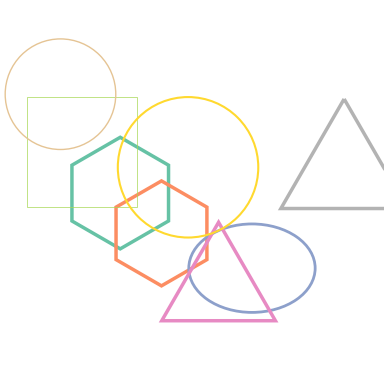[{"shape": "hexagon", "thickness": 2.5, "radius": 0.72, "center": [0.312, 0.498]}, {"shape": "hexagon", "thickness": 2.5, "radius": 0.68, "center": [0.419, 0.394]}, {"shape": "oval", "thickness": 2, "radius": 0.82, "center": [0.654, 0.303]}, {"shape": "triangle", "thickness": 2.5, "radius": 0.85, "center": [0.568, 0.252]}, {"shape": "square", "thickness": 0.5, "radius": 0.71, "center": [0.212, 0.605]}, {"shape": "circle", "thickness": 1.5, "radius": 0.91, "center": [0.488, 0.565]}, {"shape": "circle", "thickness": 1, "radius": 0.72, "center": [0.157, 0.755]}, {"shape": "triangle", "thickness": 2.5, "radius": 0.95, "center": [0.894, 0.553]}]